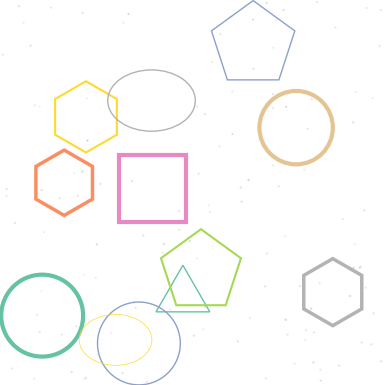[{"shape": "circle", "thickness": 3, "radius": 0.53, "center": [0.11, 0.18]}, {"shape": "triangle", "thickness": 1, "radius": 0.4, "center": [0.475, 0.23]}, {"shape": "hexagon", "thickness": 2.5, "radius": 0.42, "center": [0.167, 0.525]}, {"shape": "circle", "thickness": 1, "radius": 0.54, "center": [0.361, 0.108]}, {"shape": "pentagon", "thickness": 1, "radius": 0.57, "center": [0.657, 0.885]}, {"shape": "square", "thickness": 3, "radius": 0.44, "center": [0.395, 0.509]}, {"shape": "pentagon", "thickness": 1.5, "radius": 0.55, "center": [0.522, 0.296]}, {"shape": "oval", "thickness": 0.5, "radius": 0.47, "center": [0.3, 0.117]}, {"shape": "hexagon", "thickness": 1.5, "radius": 0.46, "center": [0.223, 0.696]}, {"shape": "circle", "thickness": 3, "radius": 0.48, "center": [0.769, 0.668]}, {"shape": "oval", "thickness": 1, "radius": 0.57, "center": [0.394, 0.739]}, {"shape": "hexagon", "thickness": 2.5, "radius": 0.43, "center": [0.864, 0.241]}]